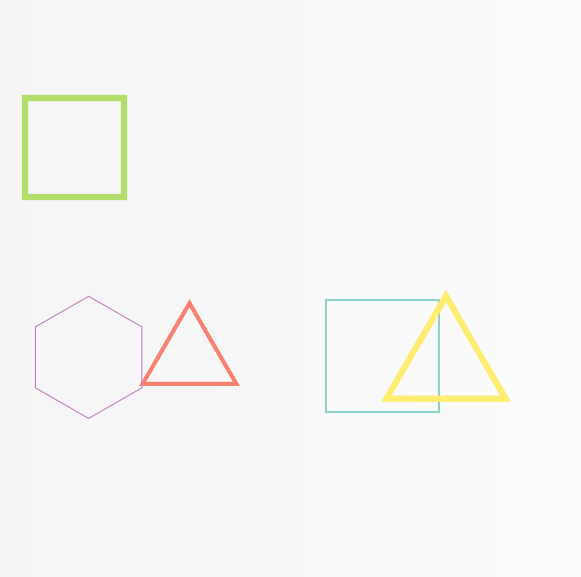[{"shape": "square", "thickness": 1, "radius": 0.48, "center": [0.658, 0.383]}, {"shape": "triangle", "thickness": 2, "radius": 0.47, "center": [0.326, 0.381]}, {"shape": "square", "thickness": 3, "radius": 0.43, "center": [0.128, 0.744]}, {"shape": "hexagon", "thickness": 0.5, "radius": 0.53, "center": [0.153, 0.38]}, {"shape": "triangle", "thickness": 3, "radius": 0.59, "center": [0.767, 0.368]}]